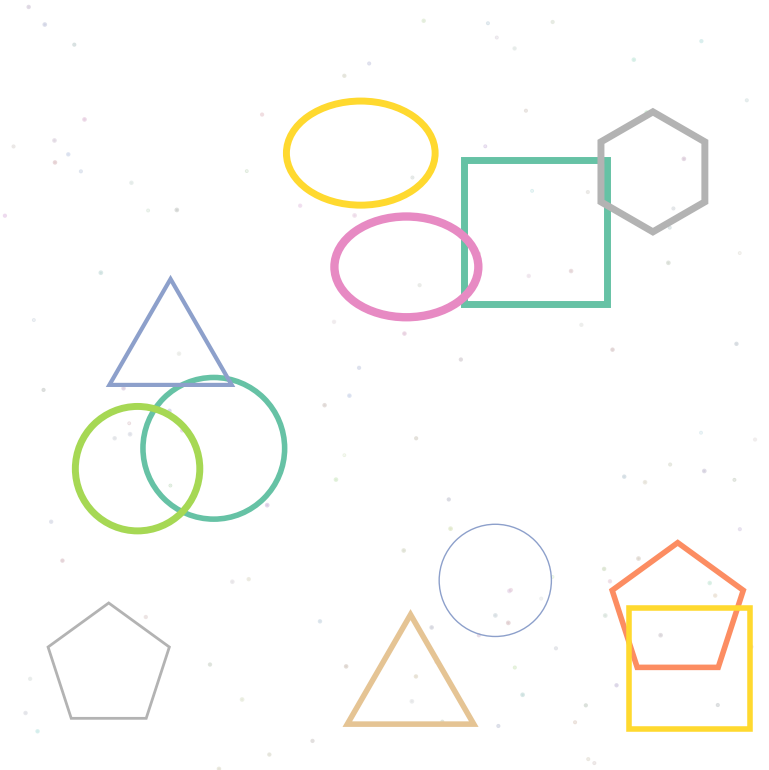[{"shape": "circle", "thickness": 2, "radius": 0.46, "center": [0.278, 0.418]}, {"shape": "square", "thickness": 2.5, "radius": 0.46, "center": [0.695, 0.699]}, {"shape": "pentagon", "thickness": 2, "radius": 0.45, "center": [0.88, 0.206]}, {"shape": "circle", "thickness": 0.5, "radius": 0.36, "center": [0.643, 0.246]}, {"shape": "triangle", "thickness": 1.5, "radius": 0.46, "center": [0.221, 0.546]}, {"shape": "oval", "thickness": 3, "radius": 0.47, "center": [0.528, 0.653]}, {"shape": "circle", "thickness": 2.5, "radius": 0.4, "center": [0.179, 0.391]}, {"shape": "oval", "thickness": 2.5, "radius": 0.48, "center": [0.469, 0.801]}, {"shape": "square", "thickness": 2, "radius": 0.39, "center": [0.896, 0.132]}, {"shape": "triangle", "thickness": 2, "radius": 0.47, "center": [0.533, 0.107]}, {"shape": "hexagon", "thickness": 2.5, "radius": 0.39, "center": [0.848, 0.777]}, {"shape": "pentagon", "thickness": 1, "radius": 0.41, "center": [0.141, 0.134]}]